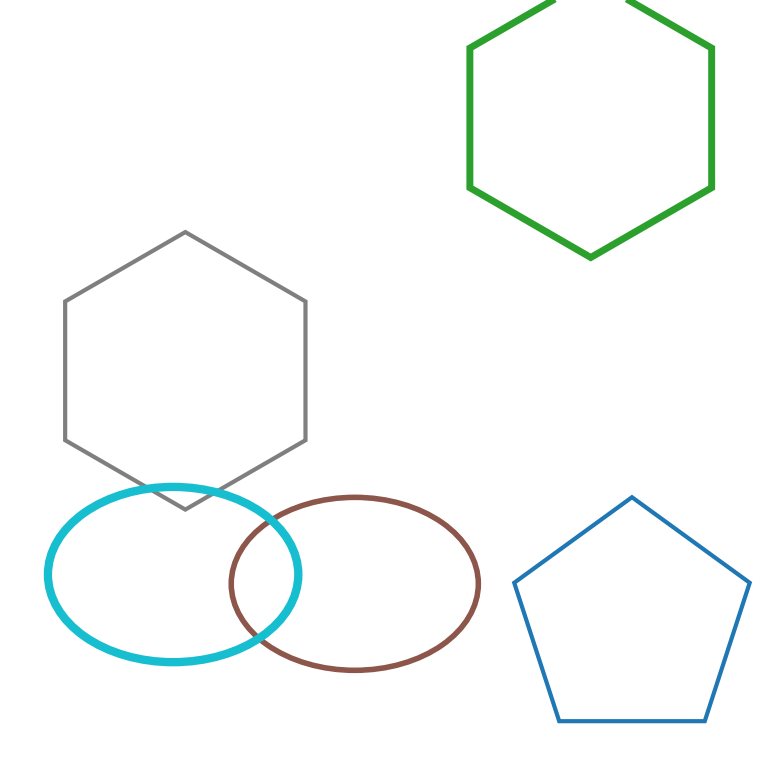[{"shape": "pentagon", "thickness": 1.5, "radius": 0.8, "center": [0.821, 0.193]}, {"shape": "hexagon", "thickness": 2.5, "radius": 0.91, "center": [0.767, 0.847]}, {"shape": "oval", "thickness": 2, "radius": 0.8, "center": [0.461, 0.242]}, {"shape": "hexagon", "thickness": 1.5, "radius": 0.9, "center": [0.241, 0.518]}, {"shape": "oval", "thickness": 3, "radius": 0.81, "center": [0.225, 0.254]}]